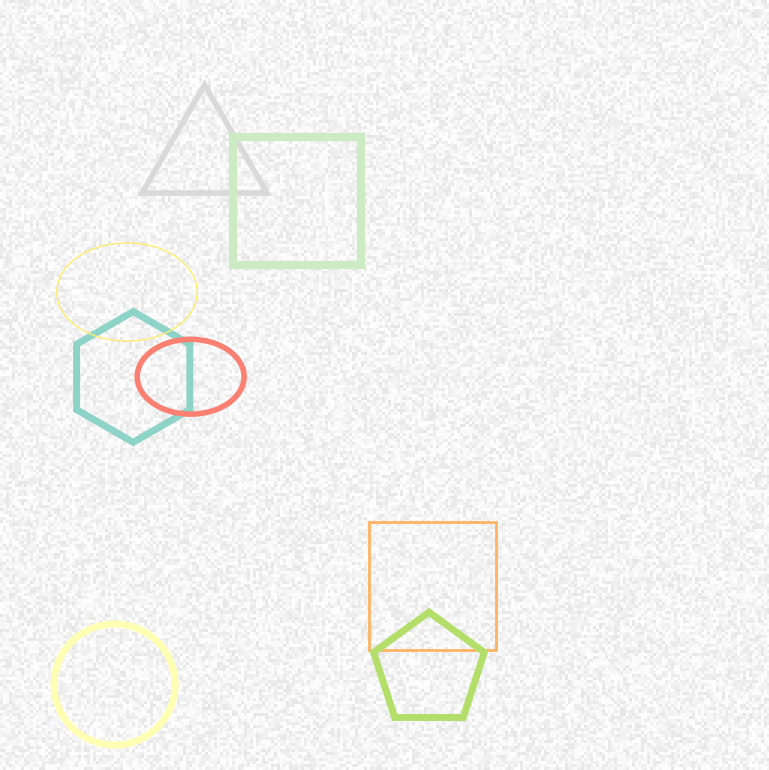[{"shape": "hexagon", "thickness": 2.5, "radius": 0.42, "center": [0.173, 0.51]}, {"shape": "circle", "thickness": 2.5, "radius": 0.39, "center": [0.149, 0.111]}, {"shape": "oval", "thickness": 2, "radius": 0.35, "center": [0.248, 0.511]}, {"shape": "square", "thickness": 1, "radius": 0.41, "center": [0.561, 0.239]}, {"shape": "pentagon", "thickness": 2.5, "radius": 0.38, "center": [0.557, 0.129]}, {"shape": "triangle", "thickness": 2, "radius": 0.47, "center": [0.266, 0.796]}, {"shape": "square", "thickness": 3, "radius": 0.42, "center": [0.386, 0.739]}, {"shape": "oval", "thickness": 0.5, "radius": 0.46, "center": [0.165, 0.621]}]